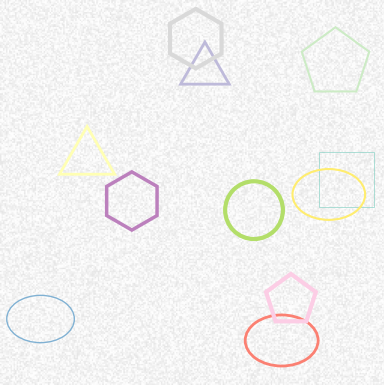[{"shape": "square", "thickness": 0.5, "radius": 0.36, "center": [0.9, 0.534]}, {"shape": "triangle", "thickness": 2, "radius": 0.41, "center": [0.226, 0.589]}, {"shape": "triangle", "thickness": 2, "radius": 0.36, "center": [0.532, 0.818]}, {"shape": "oval", "thickness": 2, "radius": 0.47, "center": [0.732, 0.116]}, {"shape": "oval", "thickness": 1, "radius": 0.44, "center": [0.105, 0.171]}, {"shape": "circle", "thickness": 3, "radius": 0.38, "center": [0.66, 0.454]}, {"shape": "pentagon", "thickness": 3, "radius": 0.34, "center": [0.756, 0.22]}, {"shape": "hexagon", "thickness": 3, "radius": 0.39, "center": [0.508, 0.9]}, {"shape": "hexagon", "thickness": 2.5, "radius": 0.38, "center": [0.342, 0.478]}, {"shape": "pentagon", "thickness": 1.5, "radius": 0.46, "center": [0.871, 0.837]}, {"shape": "oval", "thickness": 1.5, "radius": 0.47, "center": [0.854, 0.495]}]